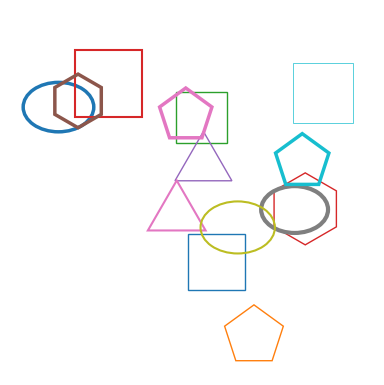[{"shape": "square", "thickness": 1, "radius": 0.37, "center": [0.563, 0.32]}, {"shape": "oval", "thickness": 2.5, "radius": 0.46, "center": [0.152, 0.722]}, {"shape": "pentagon", "thickness": 1, "radius": 0.4, "center": [0.66, 0.128]}, {"shape": "square", "thickness": 1, "radius": 0.33, "center": [0.524, 0.694]}, {"shape": "square", "thickness": 1.5, "radius": 0.44, "center": [0.282, 0.784]}, {"shape": "hexagon", "thickness": 1, "radius": 0.47, "center": [0.793, 0.457]}, {"shape": "triangle", "thickness": 1, "radius": 0.43, "center": [0.528, 0.573]}, {"shape": "hexagon", "thickness": 2.5, "radius": 0.35, "center": [0.203, 0.738]}, {"shape": "triangle", "thickness": 1.5, "radius": 0.43, "center": [0.459, 0.445]}, {"shape": "pentagon", "thickness": 2.5, "radius": 0.36, "center": [0.482, 0.7]}, {"shape": "oval", "thickness": 3, "radius": 0.43, "center": [0.765, 0.456]}, {"shape": "oval", "thickness": 1.5, "radius": 0.48, "center": [0.617, 0.409]}, {"shape": "pentagon", "thickness": 2.5, "radius": 0.36, "center": [0.785, 0.58]}, {"shape": "square", "thickness": 0.5, "radius": 0.39, "center": [0.84, 0.758]}]